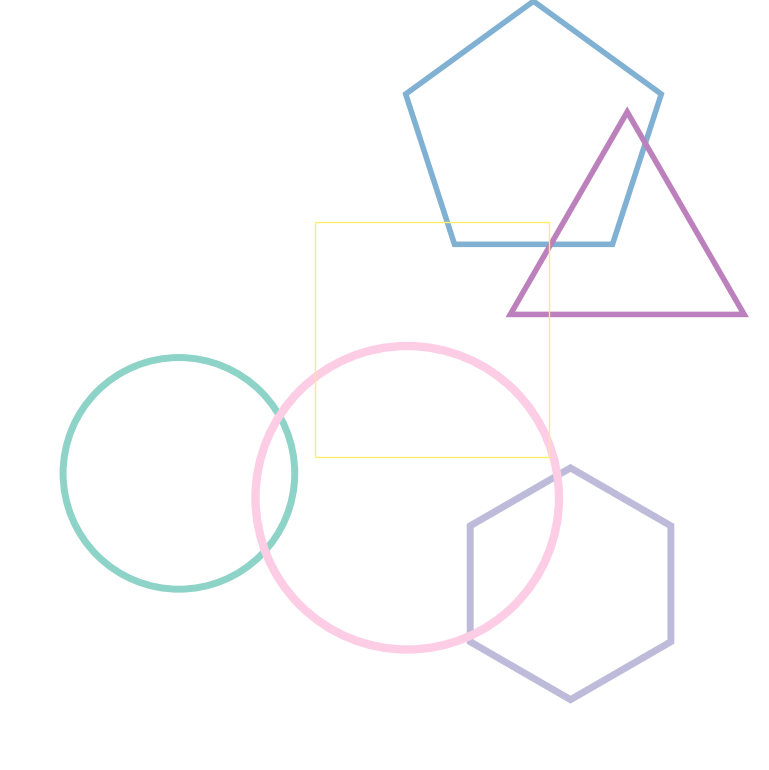[{"shape": "circle", "thickness": 2.5, "radius": 0.75, "center": [0.232, 0.385]}, {"shape": "hexagon", "thickness": 2.5, "radius": 0.75, "center": [0.741, 0.242]}, {"shape": "pentagon", "thickness": 2, "radius": 0.87, "center": [0.693, 0.824]}, {"shape": "circle", "thickness": 3, "radius": 0.99, "center": [0.529, 0.354]}, {"shape": "triangle", "thickness": 2, "radius": 0.88, "center": [0.815, 0.679]}, {"shape": "square", "thickness": 0.5, "radius": 0.76, "center": [0.561, 0.559]}]